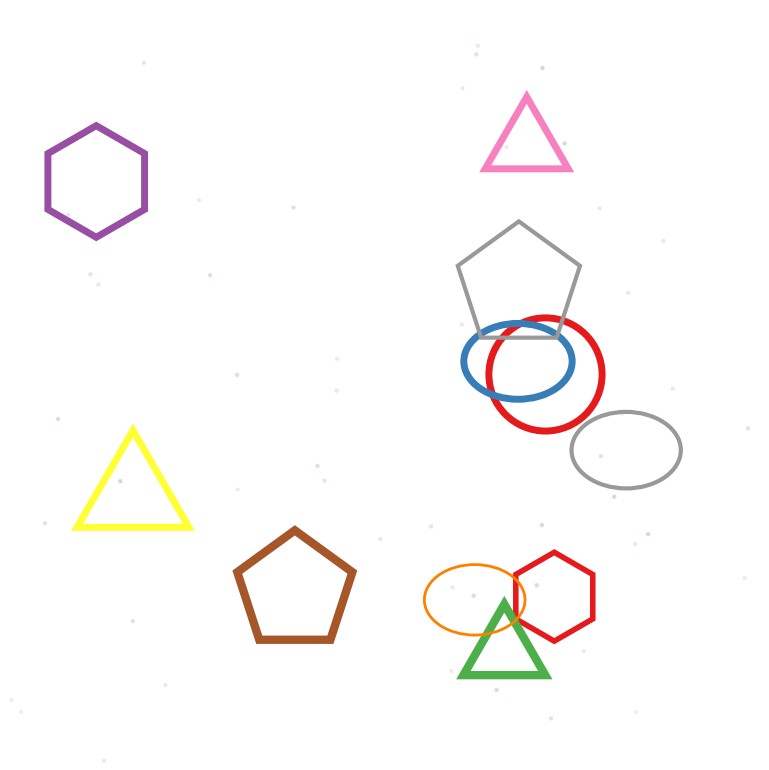[{"shape": "hexagon", "thickness": 2, "radius": 0.29, "center": [0.72, 0.225]}, {"shape": "circle", "thickness": 2.5, "radius": 0.37, "center": [0.708, 0.514]}, {"shape": "oval", "thickness": 2.5, "radius": 0.35, "center": [0.673, 0.531]}, {"shape": "triangle", "thickness": 3, "radius": 0.31, "center": [0.655, 0.154]}, {"shape": "hexagon", "thickness": 2.5, "radius": 0.36, "center": [0.125, 0.764]}, {"shape": "oval", "thickness": 1, "radius": 0.33, "center": [0.616, 0.221]}, {"shape": "triangle", "thickness": 2.5, "radius": 0.42, "center": [0.173, 0.357]}, {"shape": "pentagon", "thickness": 3, "radius": 0.39, "center": [0.383, 0.233]}, {"shape": "triangle", "thickness": 2.5, "radius": 0.31, "center": [0.684, 0.812]}, {"shape": "oval", "thickness": 1.5, "radius": 0.35, "center": [0.813, 0.415]}, {"shape": "pentagon", "thickness": 1.5, "radius": 0.42, "center": [0.674, 0.629]}]